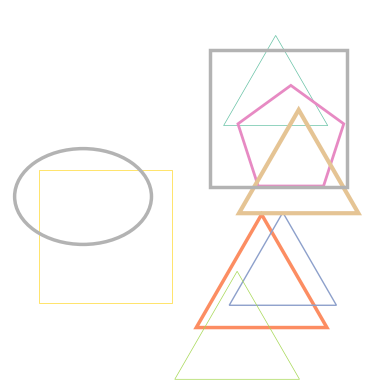[{"shape": "triangle", "thickness": 0.5, "radius": 0.78, "center": [0.716, 0.752]}, {"shape": "triangle", "thickness": 2.5, "radius": 0.98, "center": [0.679, 0.247]}, {"shape": "triangle", "thickness": 1, "radius": 0.8, "center": [0.735, 0.287]}, {"shape": "pentagon", "thickness": 2, "radius": 0.72, "center": [0.755, 0.634]}, {"shape": "triangle", "thickness": 0.5, "radius": 0.94, "center": [0.616, 0.108]}, {"shape": "square", "thickness": 0.5, "radius": 0.86, "center": [0.274, 0.385]}, {"shape": "triangle", "thickness": 3, "radius": 0.9, "center": [0.776, 0.536]}, {"shape": "oval", "thickness": 2.5, "radius": 0.89, "center": [0.216, 0.49]}, {"shape": "square", "thickness": 2.5, "radius": 0.89, "center": [0.723, 0.692]}]